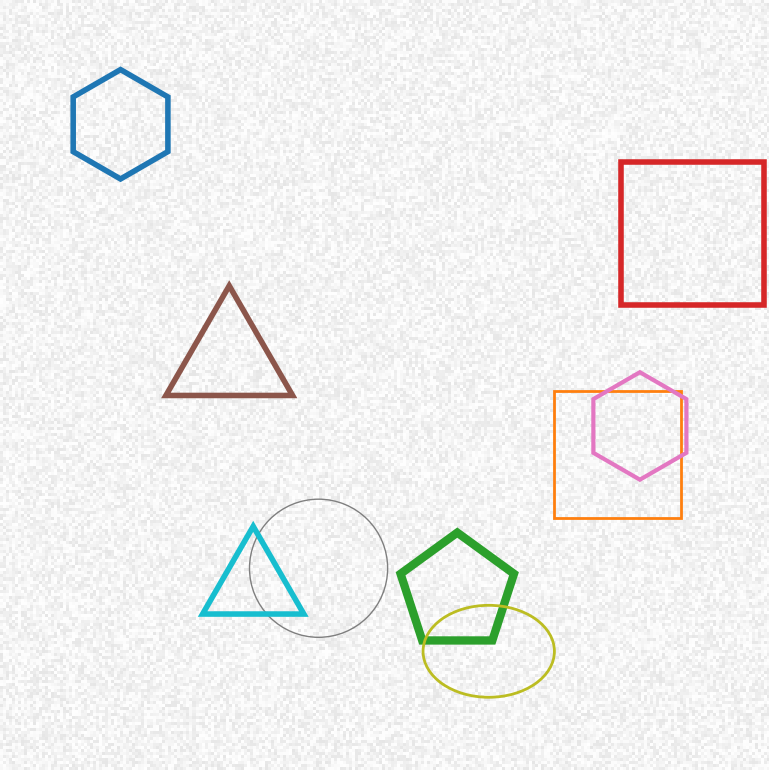[{"shape": "hexagon", "thickness": 2, "radius": 0.36, "center": [0.157, 0.839]}, {"shape": "square", "thickness": 1, "radius": 0.41, "center": [0.802, 0.409]}, {"shape": "pentagon", "thickness": 3, "radius": 0.39, "center": [0.594, 0.231]}, {"shape": "square", "thickness": 2, "radius": 0.46, "center": [0.899, 0.697]}, {"shape": "triangle", "thickness": 2, "radius": 0.47, "center": [0.298, 0.534]}, {"shape": "hexagon", "thickness": 1.5, "radius": 0.35, "center": [0.831, 0.447]}, {"shape": "circle", "thickness": 0.5, "radius": 0.45, "center": [0.414, 0.262]}, {"shape": "oval", "thickness": 1, "radius": 0.43, "center": [0.635, 0.154]}, {"shape": "triangle", "thickness": 2, "radius": 0.38, "center": [0.329, 0.241]}]